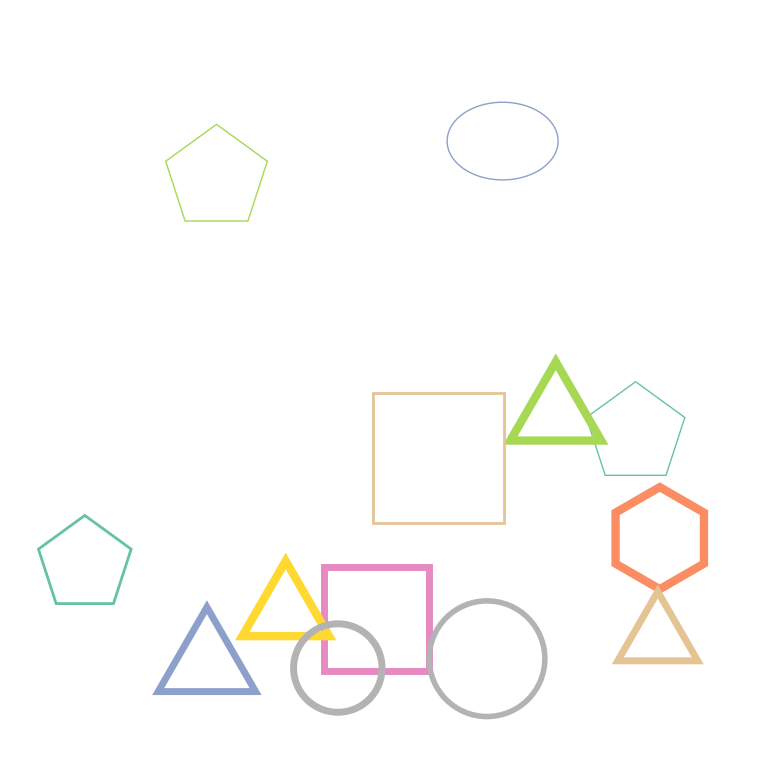[{"shape": "pentagon", "thickness": 0.5, "radius": 0.34, "center": [0.825, 0.437]}, {"shape": "pentagon", "thickness": 1, "radius": 0.32, "center": [0.11, 0.267]}, {"shape": "hexagon", "thickness": 3, "radius": 0.33, "center": [0.857, 0.301]}, {"shape": "triangle", "thickness": 2.5, "radius": 0.37, "center": [0.269, 0.138]}, {"shape": "oval", "thickness": 0.5, "radius": 0.36, "center": [0.653, 0.817]}, {"shape": "square", "thickness": 2.5, "radius": 0.34, "center": [0.489, 0.196]}, {"shape": "pentagon", "thickness": 0.5, "radius": 0.35, "center": [0.281, 0.769]}, {"shape": "triangle", "thickness": 3, "radius": 0.34, "center": [0.722, 0.462]}, {"shape": "triangle", "thickness": 3, "radius": 0.33, "center": [0.371, 0.206]}, {"shape": "square", "thickness": 1, "radius": 0.42, "center": [0.57, 0.405]}, {"shape": "triangle", "thickness": 2.5, "radius": 0.3, "center": [0.854, 0.172]}, {"shape": "circle", "thickness": 2.5, "radius": 0.29, "center": [0.439, 0.132]}, {"shape": "circle", "thickness": 2, "radius": 0.38, "center": [0.633, 0.145]}]